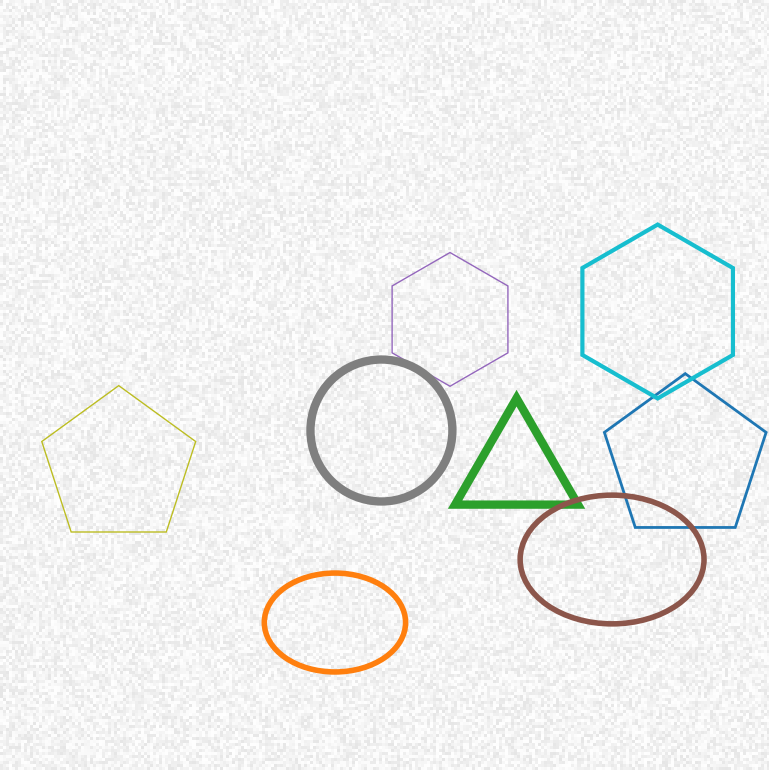[{"shape": "pentagon", "thickness": 1, "radius": 0.55, "center": [0.89, 0.404]}, {"shape": "oval", "thickness": 2, "radius": 0.46, "center": [0.435, 0.192]}, {"shape": "triangle", "thickness": 3, "radius": 0.46, "center": [0.671, 0.391]}, {"shape": "hexagon", "thickness": 0.5, "radius": 0.43, "center": [0.584, 0.585]}, {"shape": "oval", "thickness": 2, "radius": 0.6, "center": [0.795, 0.273]}, {"shape": "circle", "thickness": 3, "radius": 0.46, "center": [0.495, 0.441]}, {"shape": "pentagon", "thickness": 0.5, "radius": 0.53, "center": [0.154, 0.394]}, {"shape": "hexagon", "thickness": 1.5, "radius": 0.56, "center": [0.854, 0.595]}]